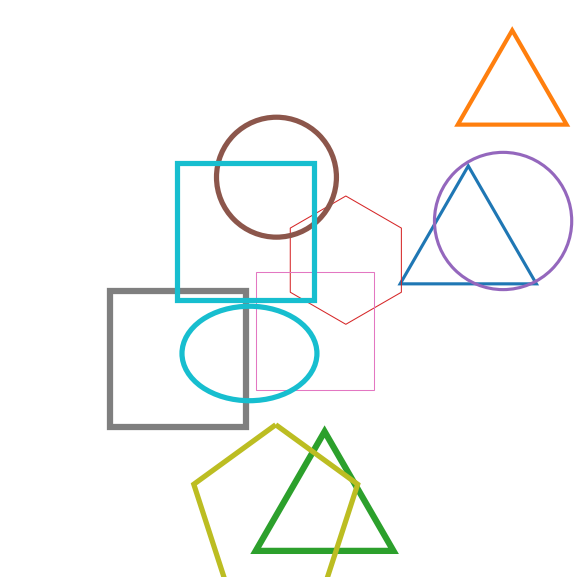[{"shape": "triangle", "thickness": 1.5, "radius": 0.68, "center": [0.811, 0.576]}, {"shape": "triangle", "thickness": 2, "radius": 0.54, "center": [0.887, 0.838]}, {"shape": "triangle", "thickness": 3, "radius": 0.69, "center": [0.562, 0.114]}, {"shape": "hexagon", "thickness": 0.5, "radius": 0.56, "center": [0.599, 0.549]}, {"shape": "circle", "thickness": 1.5, "radius": 0.59, "center": [0.871, 0.616]}, {"shape": "circle", "thickness": 2.5, "radius": 0.52, "center": [0.479, 0.692]}, {"shape": "square", "thickness": 0.5, "radius": 0.51, "center": [0.546, 0.426]}, {"shape": "square", "thickness": 3, "radius": 0.59, "center": [0.309, 0.377]}, {"shape": "pentagon", "thickness": 2.5, "radius": 0.75, "center": [0.477, 0.114]}, {"shape": "oval", "thickness": 2.5, "radius": 0.58, "center": [0.432, 0.387]}, {"shape": "square", "thickness": 2.5, "radius": 0.59, "center": [0.424, 0.598]}]